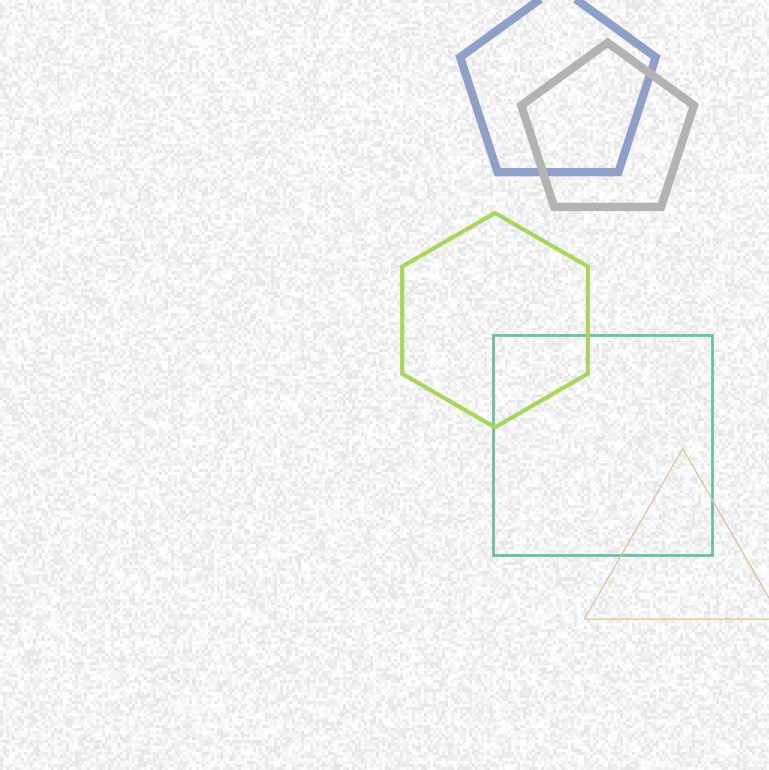[{"shape": "square", "thickness": 1, "radius": 0.71, "center": [0.782, 0.422]}, {"shape": "pentagon", "thickness": 3, "radius": 0.67, "center": [0.725, 0.884]}, {"shape": "hexagon", "thickness": 1.5, "radius": 0.7, "center": [0.643, 0.584]}, {"shape": "triangle", "thickness": 0.5, "radius": 0.74, "center": [0.887, 0.27]}, {"shape": "pentagon", "thickness": 3, "radius": 0.59, "center": [0.789, 0.827]}]